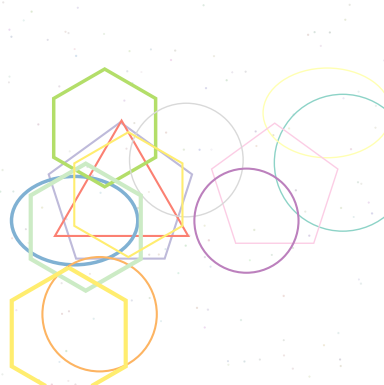[{"shape": "circle", "thickness": 1, "radius": 0.89, "center": [0.89, 0.577]}, {"shape": "oval", "thickness": 1, "radius": 0.83, "center": [0.85, 0.707]}, {"shape": "pentagon", "thickness": 1.5, "radius": 0.98, "center": [0.313, 0.487]}, {"shape": "triangle", "thickness": 1.5, "radius": 1.0, "center": [0.316, 0.487]}, {"shape": "oval", "thickness": 2.5, "radius": 0.82, "center": [0.194, 0.427]}, {"shape": "circle", "thickness": 1.5, "radius": 0.74, "center": [0.259, 0.184]}, {"shape": "hexagon", "thickness": 2.5, "radius": 0.76, "center": [0.272, 0.668]}, {"shape": "pentagon", "thickness": 1, "radius": 0.86, "center": [0.714, 0.508]}, {"shape": "circle", "thickness": 1, "radius": 0.74, "center": [0.484, 0.584]}, {"shape": "circle", "thickness": 1.5, "radius": 0.68, "center": [0.64, 0.427]}, {"shape": "hexagon", "thickness": 3, "radius": 0.83, "center": [0.223, 0.41]}, {"shape": "hexagon", "thickness": 1.5, "radius": 0.81, "center": [0.333, 0.495]}, {"shape": "hexagon", "thickness": 3, "radius": 0.85, "center": [0.178, 0.134]}]